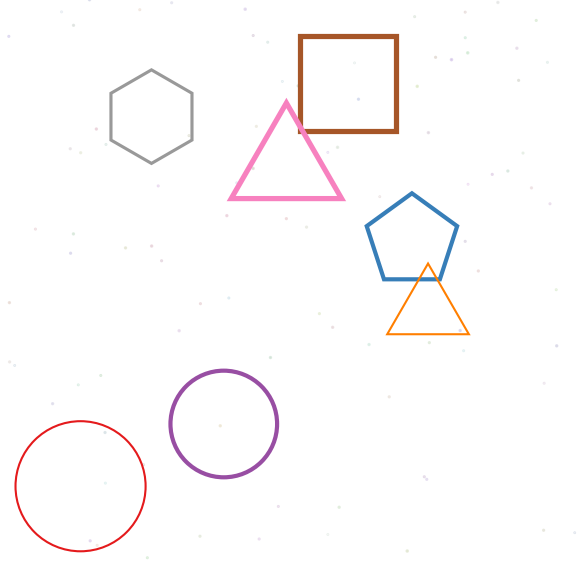[{"shape": "circle", "thickness": 1, "radius": 0.56, "center": [0.139, 0.157]}, {"shape": "pentagon", "thickness": 2, "radius": 0.41, "center": [0.713, 0.582]}, {"shape": "circle", "thickness": 2, "radius": 0.46, "center": [0.388, 0.265]}, {"shape": "triangle", "thickness": 1, "radius": 0.41, "center": [0.741, 0.461]}, {"shape": "square", "thickness": 2.5, "radius": 0.41, "center": [0.602, 0.855]}, {"shape": "triangle", "thickness": 2.5, "radius": 0.55, "center": [0.496, 0.71]}, {"shape": "hexagon", "thickness": 1.5, "radius": 0.4, "center": [0.262, 0.797]}]